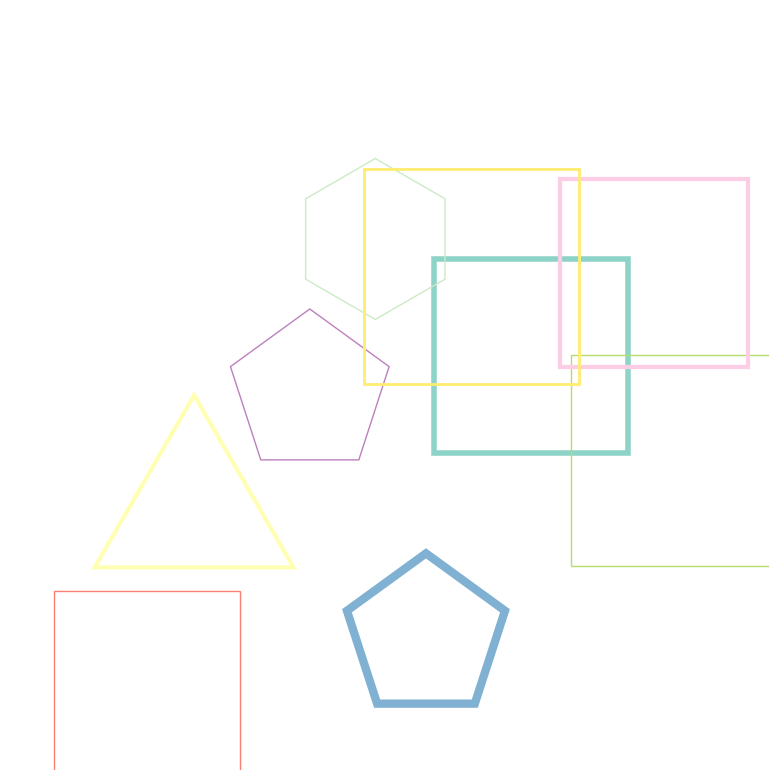[{"shape": "square", "thickness": 2, "radius": 0.63, "center": [0.69, 0.537]}, {"shape": "triangle", "thickness": 1.5, "radius": 0.75, "center": [0.252, 0.338]}, {"shape": "square", "thickness": 0.5, "radius": 0.6, "center": [0.191, 0.112]}, {"shape": "pentagon", "thickness": 3, "radius": 0.54, "center": [0.553, 0.173]}, {"shape": "square", "thickness": 0.5, "radius": 0.68, "center": [0.878, 0.402]}, {"shape": "square", "thickness": 1.5, "radius": 0.61, "center": [0.849, 0.646]}, {"shape": "pentagon", "thickness": 0.5, "radius": 0.54, "center": [0.402, 0.49]}, {"shape": "hexagon", "thickness": 0.5, "radius": 0.52, "center": [0.487, 0.69]}, {"shape": "square", "thickness": 1, "radius": 0.7, "center": [0.612, 0.641]}]